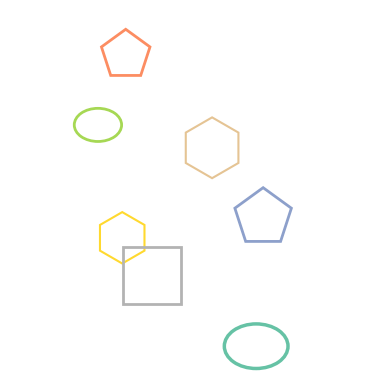[{"shape": "oval", "thickness": 2.5, "radius": 0.41, "center": [0.665, 0.101]}, {"shape": "pentagon", "thickness": 2, "radius": 0.33, "center": [0.327, 0.858]}, {"shape": "pentagon", "thickness": 2, "radius": 0.39, "center": [0.683, 0.435]}, {"shape": "oval", "thickness": 2, "radius": 0.31, "center": [0.254, 0.676]}, {"shape": "hexagon", "thickness": 1.5, "radius": 0.33, "center": [0.317, 0.382]}, {"shape": "hexagon", "thickness": 1.5, "radius": 0.39, "center": [0.551, 0.616]}, {"shape": "square", "thickness": 2, "radius": 0.37, "center": [0.395, 0.284]}]